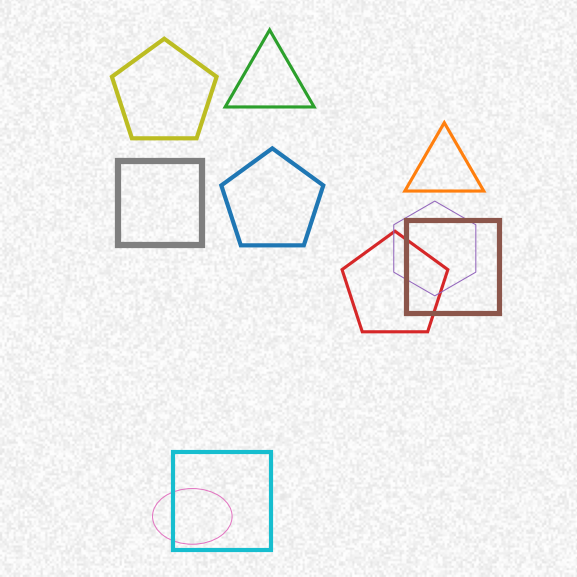[{"shape": "pentagon", "thickness": 2, "radius": 0.46, "center": [0.472, 0.649]}, {"shape": "triangle", "thickness": 1.5, "radius": 0.39, "center": [0.769, 0.708]}, {"shape": "triangle", "thickness": 1.5, "radius": 0.44, "center": [0.467, 0.858]}, {"shape": "pentagon", "thickness": 1.5, "radius": 0.48, "center": [0.684, 0.503]}, {"shape": "hexagon", "thickness": 0.5, "radius": 0.41, "center": [0.753, 0.569]}, {"shape": "square", "thickness": 2.5, "radius": 0.4, "center": [0.784, 0.538]}, {"shape": "oval", "thickness": 0.5, "radius": 0.34, "center": [0.333, 0.105]}, {"shape": "square", "thickness": 3, "radius": 0.36, "center": [0.278, 0.648]}, {"shape": "pentagon", "thickness": 2, "radius": 0.48, "center": [0.284, 0.837]}, {"shape": "square", "thickness": 2, "radius": 0.42, "center": [0.384, 0.132]}]